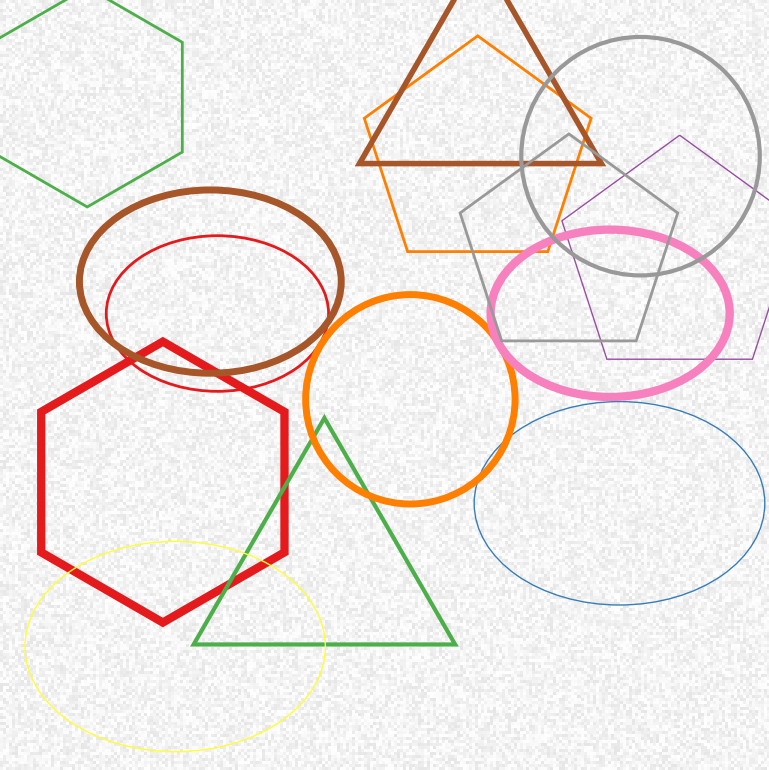[{"shape": "oval", "thickness": 1, "radius": 0.72, "center": [0.282, 0.593]}, {"shape": "hexagon", "thickness": 3, "radius": 0.91, "center": [0.212, 0.374]}, {"shape": "oval", "thickness": 0.5, "radius": 0.94, "center": [0.805, 0.346]}, {"shape": "hexagon", "thickness": 1, "radius": 0.71, "center": [0.113, 0.874]}, {"shape": "triangle", "thickness": 1.5, "radius": 0.98, "center": [0.421, 0.261]}, {"shape": "pentagon", "thickness": 0.5, "radius": 0.8, "center": [0.883, 0.664]}, {"shape": "pentagon", "thickness": 1, "radius": 0.77, "center": [0.62, 0.799]}, {"shape": "circle", "thickness": 2.5, "radius": 0.68, "center": [0.533, 0.481]}, {"shape": "oval", "thickness": 0.5, "radius": 0.98, "center": [0.228, 0.16]}, {"shape": "oval", "thickness": 2.5, "radius": 0.85, "center": [0.273, 0.634]}, {"shape": "triangle", "thickness": 2, "radius": 0.91, "center": [0.624, 0.878]}, {"shape": "oval", "thickness": 3, "radius": 0.78, "center": [0.792, 0.593]}, {"shape": "pentagon", "thickness": 1, "radius": 0.74, "center": [0.739, 0.677]}, {"shape": "circle", "thickness": 1.5, "radius": 0.77, "center": [0.832, 0.797]}]